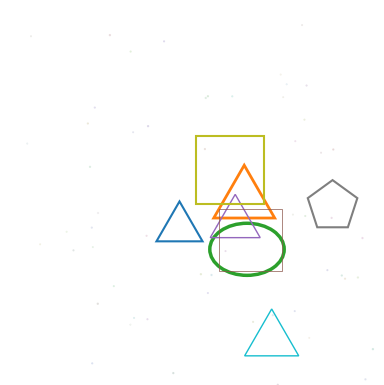[{"shape": "triangle", "thickness": 1.5, "radius": 0.35, "center": [0.466, 0.408]}, {"shape": "triangle", "thickness": 2, "radius": 0.46, "center": [0.634, 0.479]}, {"shape": "oval", "thickness": 2.5, "radius": 0.48, "center": [0.642, 0.352]}, {"shape": "triangle", "thickness": 1, "radius": 0.37, "center": [0.611, 0.42]}, {"shape": "square", "thickness": 0.5, "radius": 0.4, "center": [0.651, 0.377]}, {"shape": "pentagon", "thickness": 1.5, "radius": 0.34, "center": [0.864, 0.464]}, {"shape": "square", "thickness": 1.5, "radius": 0.44, "center": [0.597, 0.558]}, {"shape": "triangle", "thickness": 1, "radius": 0.41, "center": [0.706, 0.116]}]